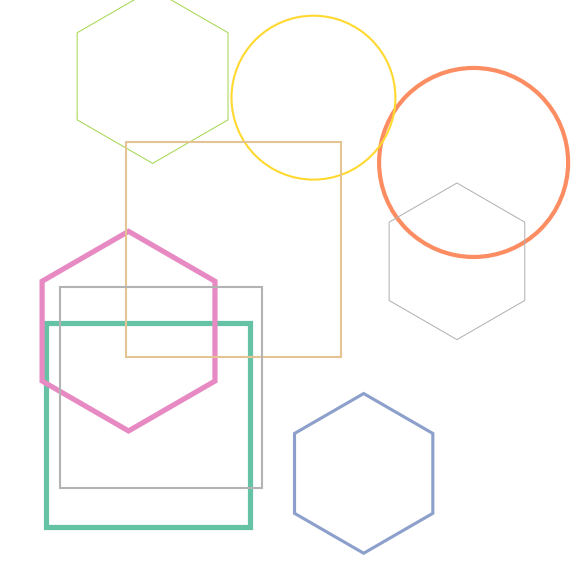[{"shape": "square", "thickness": 2.5, "radius": 0.88, "center": [0.256, 0.263]}, {"shape": "circle", "thickness": 2, "radius": 0.82, "center": [0.82, 0.718]}, {"shape": "hexagon", "thickness": 1.5, "radius": 0.69, "center": [0.63, 0.179]}, {"shape": "hexagon", "thickness": 2.5, "radius": 0.86, "center": [0.223, 0.426]}, {"shape": "hexagon", "thickness": 0.5, "radius": 0.75, "center": [0.264, 0.867]}, {"shape": "circle", "thickness": 1, "radius": 0.71, "center": [0.543, 0.83]}, {"shape": "square", "thickness": 1, "radius": 0.93, "center": [0.404, 0.567]}, {"shape": "square", "thickness": 1, "radius": 0.87, "center": [0.279, 0.328]}, {"shape": "hexagon", "thickness": 0.5, "radius": 0.68, "center": [0.791, 0.547]}]